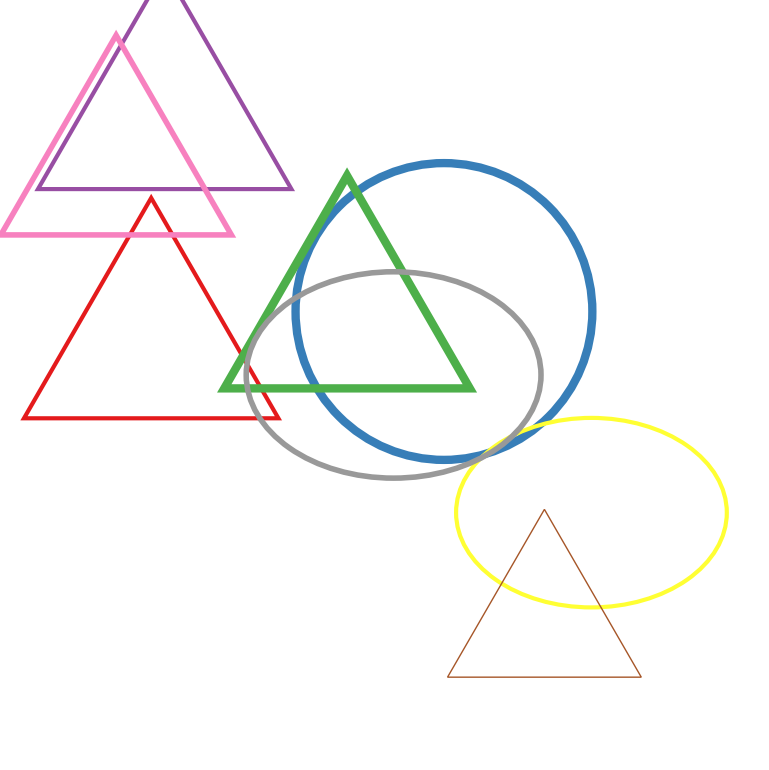[{"shape": "triangle", "thickness": 1.5, "radius": 0.95, "center": [0.196, 0.552]}, {"shape": "circle", "thickness": 3, "radius": 0.96, "center": [0.577, 0.595]}, {"shape": "triangle", "thickness": 3, "radius": 0.92, "center": [0.451, 0.588]}, {"shape": "triangle", "thickness": 1.5, "radius": 0.95, "center": [0.214, 0.849]}, {"shape": "oval", "thickness": 1.5, "radius": 0.88, "center": [0.768, 0.334]}, {"shape": "triangle", "thickness": 0.5, "radius": 0.73, "center": [0.707, 0.193]}, {"shape": "triangle", "thickness": 2, "radius": 0.86, "center": [0.151, 0.781]}, {"shape": "oval", "thickness": 2, "radius": 0.96, "center": [0.511, 0.513]}]